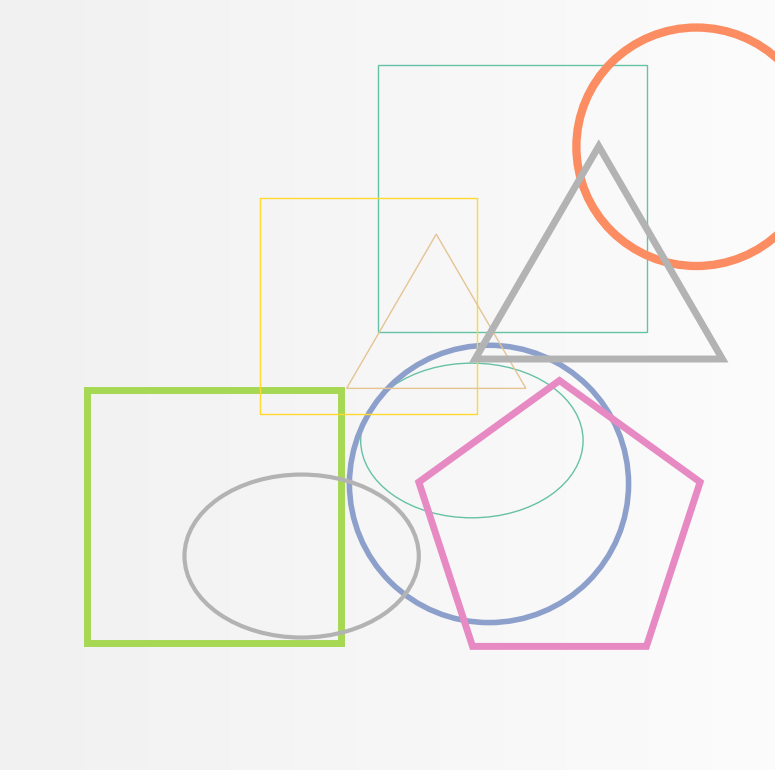[{"shape": "square", "thickness": 0.5, "radius": 0.87, "center": [0.661, 0.742]}, {"shape": "oval", "thickness": 0.5, "radius": 0.72, "center": [0.609, 0.428]}, {"shape": "circle", "thickness": 3, "radius": 0.77, "center": [0.899, 0.809]}, {"shape": "circle", "thickness": 2, "radius": 0.9, "center": [0.631, 0.372]}, {"shape": "pentagon", "thickness": 2.5, "radius": 0.95, "center": [0.722, 0.315]}, {"shape": "square", "thickness": 2.5, "radius": 0.82, "center": [0.276, 0.329]}, {"shape": "square", "thickness": 0.5, "radius": 0.7, "center": [0.476, 0.603]}, {"shape": "triangle", "thickness": 0.5, "radius": 0.67, "center": [0.563, 0.562]}, {"shape": "oval", "thickness": 1.5, "radius": 0.76, "center": [0.389, 0.278]}, {"shape": "triangle", "thickness": 2.5, "radius": 0.92, "center": [0.773, 0.626]}]